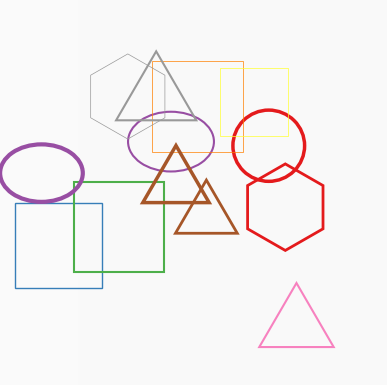[{"shape": "hexagon", "thickness": 2, "radius": 0.56, "center": [0.736, 0.462]}, {"shape": "circle", "thickness": 2.5, "radius": 0.46, "center": [0.694, 0.621]}, {"shape": "square", "thickness": 1, "radius": 0.56, "center": [0.15, 0.362]}, {"shape": "square", "thickness": 1.5, "radius": 0.58, "center": [0.308, 0.411]}, {"shape": "oval", "thickness": 1.5, "radius": 0.55, "center": [0.441, 0.632]}, {"shape": "oval", "thickness": 3, "radius": 0.53, "center": [0.107, 0.55]}, {"shape": "square", "thickness": 0.5, "radius": 0.59, "center": [0.51, 0.723]}, {"shape": "square", "thickness": 0.5, "radius": 0.44, "center": [0.655, 0.735]}, {"shape": "triangle", "thickness": 2.5, "radius": 0.49, "center": [0.454, 0.523]}, {"shape": "triangle", "thickness": 2, "radius": 0.46, "center": [0.533, 0.44]}, {"shape": "triangle", "thickness": 1.5, "radius": 0.55, "center": [0.765, 0.154]}, {"shape": "triangle", "thickness": 1.5, "radius": 0.6, "center": [0.403, 0.747]}, {"shape": "hexagon", "thickness": 0.5, "radius": 0.55, "center": [0.33, 0.749]}]